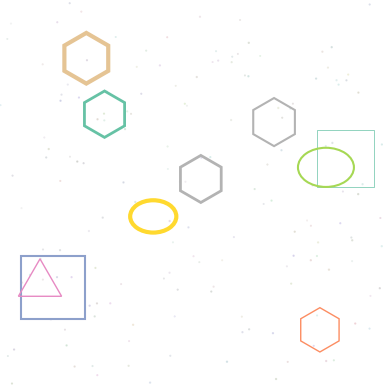[{"shape": "square", "thickness": 0.5, "radius": 0.37, "center": [0.898, 0.589]}, {"shape": "hexagon", "thickness": 2, "radius": 0.3, "center": [0.271, 0.703]}, {"shape": "hexagon", "thickness": 1, "radius": 0.29, "center": [0.831, 0.143]}, {"shape": "square", "thickness": 1.5, "radius": 0.41, "center": [0.138, 0.253]}, {"shape": "triangle", "thickness": 1, "radius": 0.32, "center": [0.104, 0.263]}, {"shape": "oval", "thickness": 1.5, "radius": 0.36, "center": [0.847, 0.565]}, {"shape": "oval", "thickness": 3, "radius": 0.3, "center": [0.398, 0.438]}, {"shape": "hexagon", "thickness": 3, "radius": 0.33, "center": [0.224, 0.849]}, {"shape": "hexagon", "thickness": 2, "radius": 0.31, "center": [0.522, 0.535]}, {"shape": "hexagon", "thickness": 1.5, "radius": 0.31, "center": [0.712, 0.683]}]